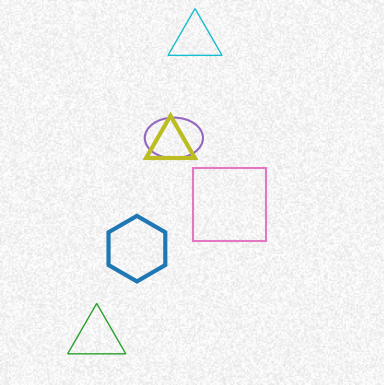[{"shape": "hexagon", "thickness": 3, "radius": 0.43, "center": [0.356, 0.354]}, {"shape": "triangle", "thickness": 1, "radius": 0.44, "center": [0.251, 0.125]}, {"shape": "oval", "thickness": 1.5, "radius": 0.38, "center": [0.452, 0.642]}, {"shape": "square", "thickness": 1.5, "radius": 0.47, "center": [0.597, 0.469]}, {"shape": "triangle", "thickness": 3, "radius": 0.37, "center": [0.443, 0.626]}, {"shape": "triangle", "thickness": 1, "radius": 0.41, "center": [0.507, 0.897]}]